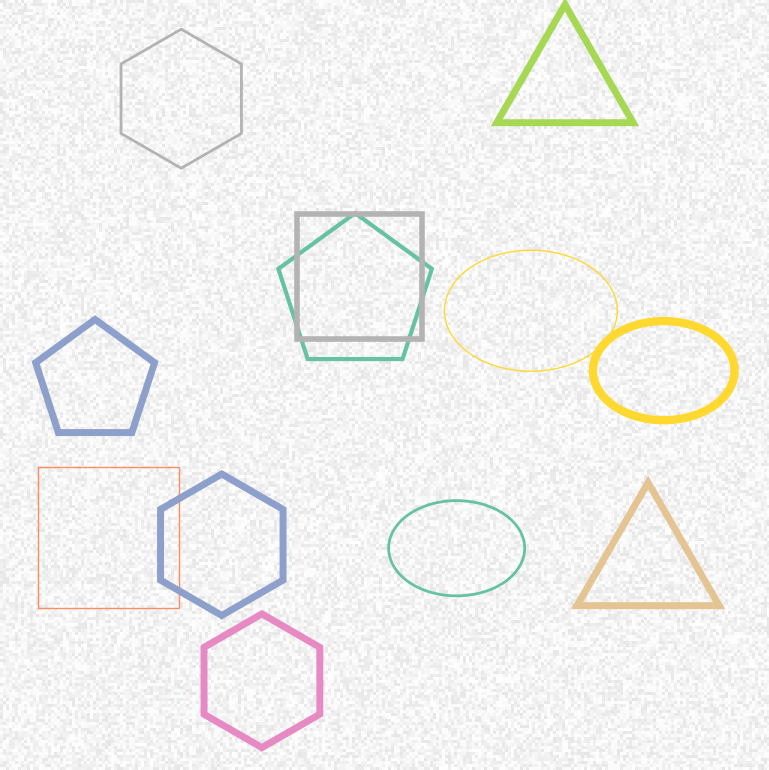[{"shape": "oval", "thickness": 1, "radius": 0.44, "center": [0.593, 0.288]}, {"shape": "pentagon", "thickness": 1.5, "radius": 0.52, "center": [0.461, 0.618]}, {"shape": "square", "thickness": 0.5, "radius": 0.46, "center": [0.141, 0.302]}, {"shape": "pentagon", "thickness": 2.5, "radius": 0.41, "center": [0.124, 0.504]}, {"shape": "hexagon", "thickness": 2.5, "radius": 0.46, "center": [0.288, 0.293]}, {"shape": "hexagon", "thickness": 2.5, "radius": 0.43, "center": [0.34, 0.116]}, {"shape": "triangle", "thickness": 2.5, "radius": 0.51, "center": [0.734, 0.892]}, {"shape": "oval", "thickness": 0.5, "radius": 0.56, "center": [0.689, 0.596]}, {"shape": "oval", "thickness": 3, "radius": 0.46, "center": [0.862, 0.519]}, {"shape": "triangle", "thickness": 2.5, "radius": 0.53, "center": [0.842, 0.267]}, {"shape": "square", "thickness": 2, "radius": 0.41, "center": [0.466, 0.641]}, {"shape": "hexagon", "thickness": 1, "radius": 0.45, "center": [0.235, 0.872]}]